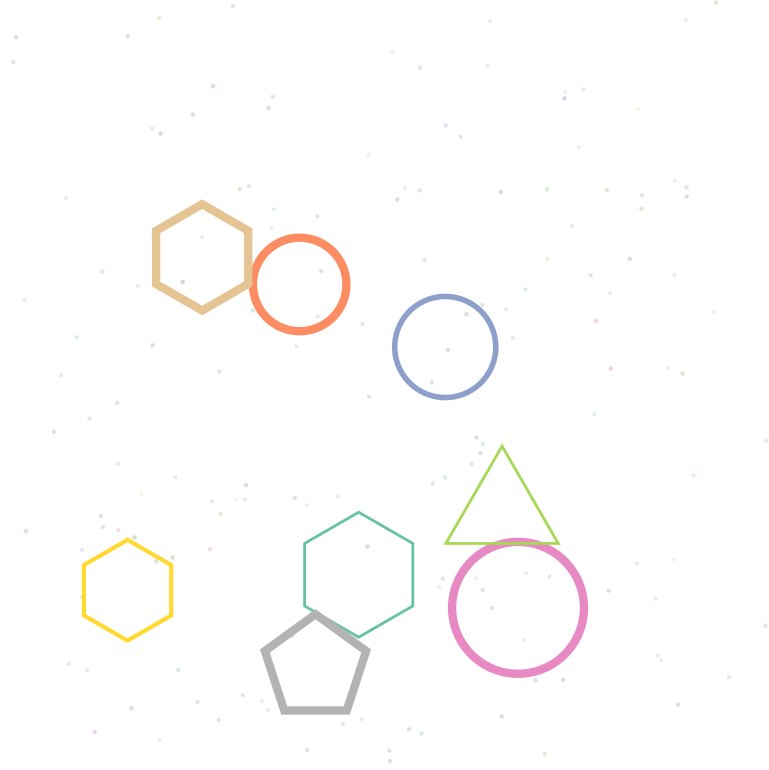[{"shape": "hexagon", "thickness": 1, "radius": 0.41, "center": [0.466, 0.254]}, {"shape": "circle", "thickness": 3, "radius": 0.3, "center": [0.389, 0.631]}, {"shape": "circle", "thickness": 2, "radius": 0.33, "center": [0.578, 0.549]}, {"shape": "circle", "thickness": 3, "radius": 0.43, "center": [0.673, 0.211]}, {"shape": "triangle", "thickness": 1, "radius": 0.42, "center": [0.652, 0.336]}, {"shape": "hexagon", "thickness": 1.5, "radius": 0.33, "center": [0.166, 0.233]}, {"shape": "hexagon", "thickness": 3, "radius": 0.35, "center": [0.263, 0.666]}, {"shape": "pentagon", "thickness": 3, "radius": 0.35, "center": [0.41, 0.133]}]